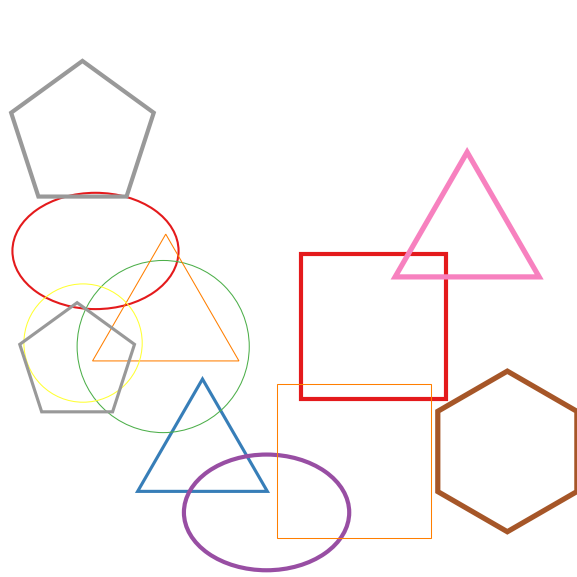[{"shape": "square", "thickness": 2, "radius": 0.63, "center": [0.647, 0.433]}, {"shape": "oval", "thickness": 1, "radius": 0.72, "center": [0.165, 0.565]}, {"shape": "triangle", "thickness": 1.5, "radius": 0.65, "center": [0.351, 0.213]}, {"shape": "circle", "thickness": 0.5, "radius": 0.75, "center": [0.283, 0.399]}, {"shape": "oval", "thickness": 2, "radius": 0.72, "center": [0.462, 0.112]}, {"shape": "square", "thickness": 0.5, "radius": 0.67, "center": [0.613, 0.2]}, {"shape": "triangle", "thickness": 0.5, "radius": 0.73, "center": [0.287, 0.447]}, {"shape": "circle", "thickness": 0.5, "radius": 0.51, "center": [0.144, 0.405]}, {"shape": "hexagon", "thickness": 2.5, "radius": 0.7, "center": [0.878, 0.217]}, {"shape": "triangle", "thickness": 2.5, "radius": 0.72, "center": [0.809, 0.592]}, {"shape": "pentagon", "thickness": 2, "radius": 0.65, "center": [0.143, 0.764]}, {"shape": "pentagon", "thickness": 1.5, "radius": 0.52, "center": [0.134, 0.371]}]